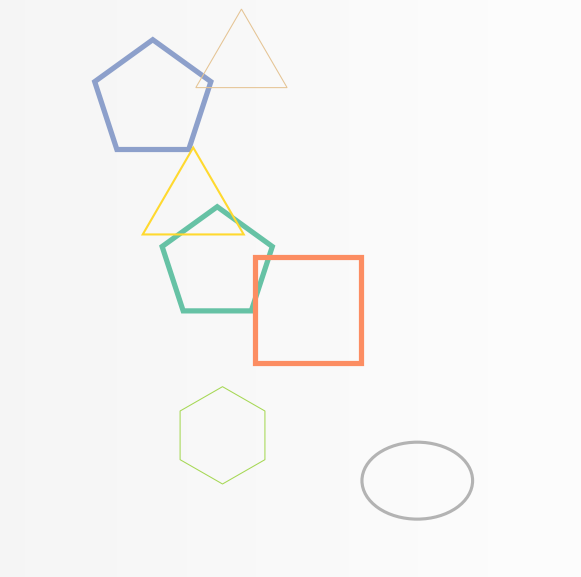[{"shape": "pentagon", "thickness": 2.5, "radius": 0.5, "center": [0.374, 0.541]}, {"shape": "square", "thickness": 2.5, "radius": 0.46, "center": [0.53, 0.463]}, {"shape": "pentagon", "thickness": 2.5, "radius": 0.53, "center": [0.263, 0.825]}, {"shape": "hexagon", "thickness": 0.5, "radius": 0.42, "center": [0.383, 0.245]}, {"shape": "triangle", "thickness": 1, "radius": 0.5, "center": [0.332, 0.643]}, {"shape": "triangle", "thickness": 0.5, "radius": 0.45, "center": [0.415, 0.893]}, {"shape": "oval", "thickness": 1.5, "radius": 0.48, "center": [0.718, 0.167]}]